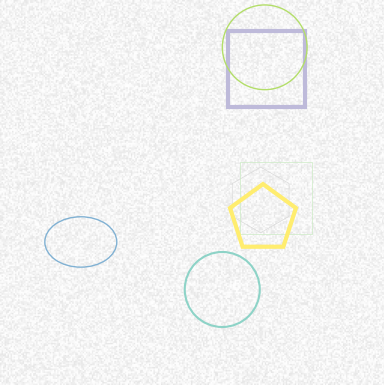[{"shape": "circle", "thickness": 1.5, "radius": 0.49, "center": [0.577, 0.248]}, {"shape": "square", "thickness": 3, "radius": 0.5, "center": [0.692, 0.821]}, {"shape": "oval", "thickness": 1, "radius": 0.47, "center": [0.21, 0.372]}, {"shape": "circle", "thickness": 1, "radius": 0.55, "center": [0.688, 0.877]}, {"shape": "hexagon", "thickness": 0.5, "radius": 0.43, "center": [0.677, 0.481]}, {"shape": "square", "thickness": 0.5, "radius": 0.46, "center": [0.717, 0.486]}, {"shape": "pentagon", "thickness": 3, "radius": 0.45, "center": [0.683, 0.432]}]